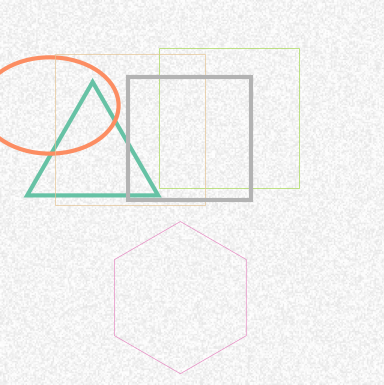[{"shape": "triangle", "thickness": 3, "radius": 0.98, "center": [0.241, 0.591]}, {"shape": "oval", "thickness": 3, "radius": 0.89, "center": [0.129, 0.726]}, {"shape": "hexagon", "thickness": 0.5, "radius": 0.99, "center": [0.469, 0.227]}, {"shape": "square", "thickness": 0.5, "radius": 0.91, "center": [0.594, 0.694]}, {"shape": "square", "thickness": 0.5, "radius": 0.98, "center": [0.338, 0.664]}, {"shape": "square", "thickness": 3, "radius": 0.8, "center": [0.492, 0.64]}]